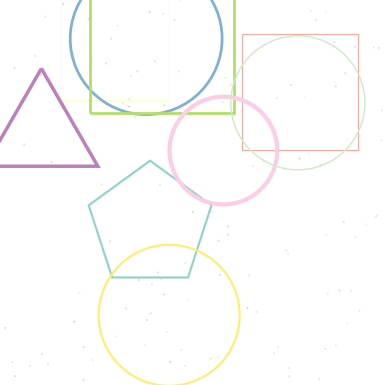[{"shape": "pentagon", "thickness": 1.5, "radius": 0.84, "center": [0.39, 0.415]}, {"shape": "square", "thickness": 0.5, "radius": 0.7, "center": [0.299, 0.88]}, {"shape": "square", "thickness": 0.5, "radius": 0.75, "center": [0.779, 0.761]}, {"shape": "circle", "thickness": 2, "radius": 0.99, "center": [0.38, 0.9]}, {"shape": "square", "thickness": 2, "radius": 0.93, "center": [0.421, 0.892]}, {"shape": "circle", "thickness": 3, "radius": 0.7, "center": [0.58, 0.609]}, {"shape": "triangle", "thickness": 2.5, "radius": 0.85, "center": [0.108, 0.653]}, {"shape": "circle", "thickness": 1, "radius": 0.87, "center": [0.774, 0.733]}, {"shape": "circle", "thickness": 1.5, "radius": 0.92, "center": [0.439, 0.181]}]